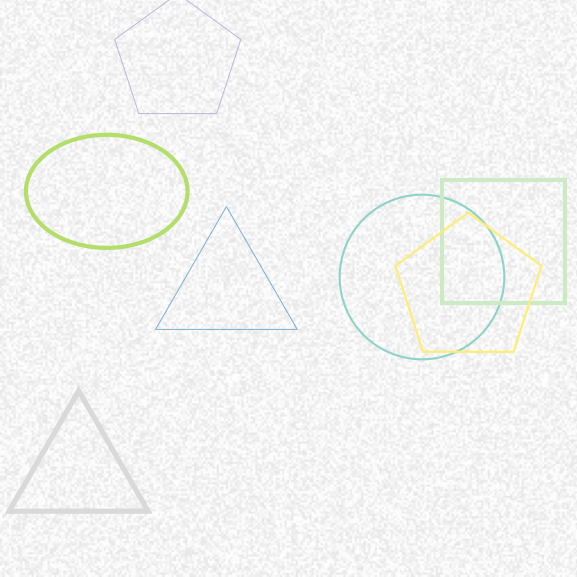[{"shape": "circle", "thickness": 1, "radius": 0.71, "center": [0.731, 0.519]}, {"shape": "pentagon", "thickness": 0.5, "radius": 0.57, "center": [0.308, 0.895]}, {"shape": "triangle", "thickness": 0.5, "radius": 0.71, "center": [0.392, 0.5]}, {"shape": "oval", "thickness": 2, "radius": 0.7, "center": [0.185, 0.668]}, {"shape": "triangle", "thickness": 2.5, "radius": 0.69, "center": [0.136, 0.183]}, {"shape": "square", "thickness": 2, "radius": 0.53, "center": [0.872, 0.581]}, {"shape": "pentagon", "thickness": 1, "radius": 0.67, "center": [0.811, 0.498]}]